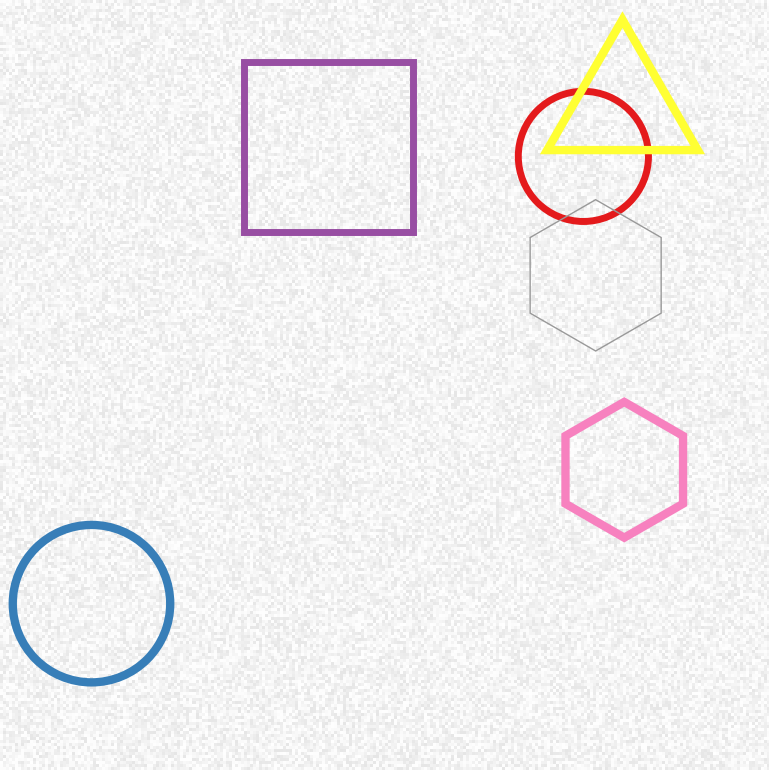[{"shape": "circle", "thickness": 2.5, "radius": 0.42, "center": [0.758, 0.797]}, {"shape": "circle", "thickness": 3, "radius": 0.51, "center": [0.119, 0.216]}, {"shape": "square", "thickness": 2.5, "radius": 0.55, "center": [0.426, 0.809]}, {"shape": "triangle", "thickness": 3, "radius": 0.56, "center": [0.808, 0.862]}, {"shape": "hexagon", "thickness": 3, "radius": 0.44, "center": [0.811, 0.39]}, {"shape": "hexagon", "thickness": 0.5, "radius": 0.49, "center": [0.774, 0.642]}]